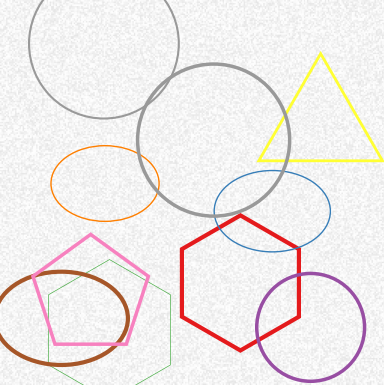[{"shape": "hexagon", "thickness": 3, "radius": 0.88, "center": [0.624, 0.265]}, {"shape": "oval", "thickness": 1, "radius": 0.75, "center": [0.707, 0.451]}, {"shape": "hexagon", "thickness": 0.5, "radius": 0.91, "center": [0.284, 0.143]}, {"shape": "circle", "thickness": 2.5, "radius": 0.7, "center": [0.807, 0.15]}, {"shape": "oval", "thickness": 1, "radius": 0.7, "center": [0.273, 0.523]}, {"shape": "triangle", "thickness": 2, "radius": 0.93, "center": [0.833, 0.675]}, {"shape": "oval", "thickness": 3, "radius": 0.87, "center": [0.159, 0.173]}, {"shape": "pentagon", "thickness": 2.5, "radius": 0.79, "center": [0.235, 0.234]}, {"shape": "circle", "thickness": 1.5, "radius": 0.97, "center": [0.27, 0.887]}, {"shape": "circle", "thickness": 2.5, "radius": 0.99, "center": [0.555, 0.636]}]